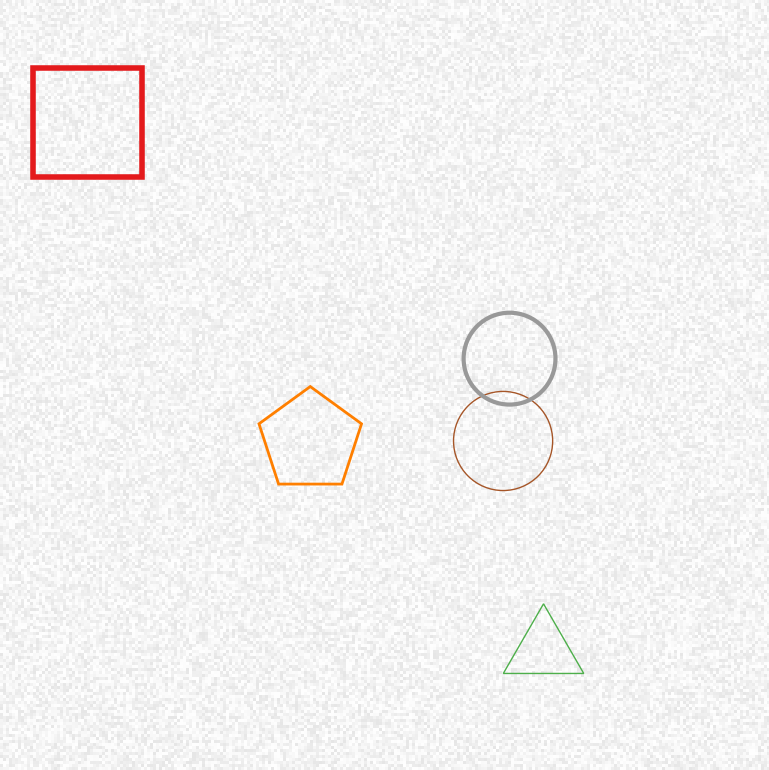[{"shape": "square", "thickness": 2, "radius": 0.35, "center": [0.113, 0.841]}, {"shape": "triangle", "thickness": 0.5, "radius": 0.3, "center": [0.706, 0.156]}, {"shape": "pentagon", "thickness": 1, "radius": 0.35, "center": [0.403, 0.428]}, {"shape": "circle", "thickness": 0.5, "radius": 0.32, "center": [0.653, 0.427]}, {"shape": "circle", "thickness": 1.5, "radius": 0.3, "center": [0.662, 0.534]}]